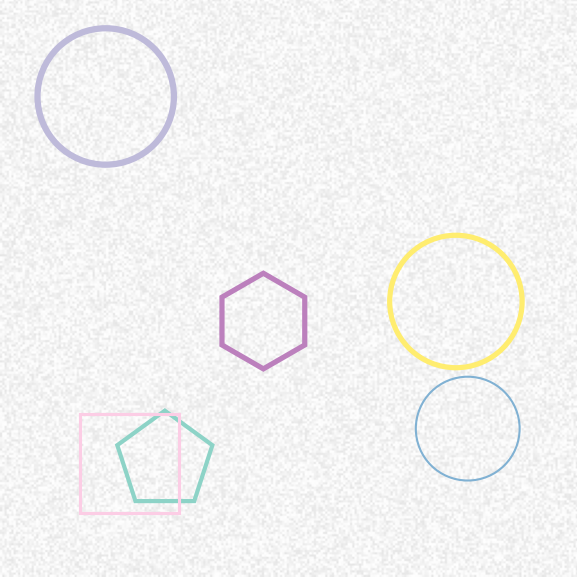[{"shape": "pentagon", "thickness": 2, "radius": 0.43, "center": [0.285, 0.201]}, {"shape": "circle", "thickness": 3, "radius": 0.59, "center": [0.183, 0.832]}, {"shape": "circle", "thickness": 1, "radius": 0.45, "center": [0.81, 0.257]}, {"shape": "square", "thickness": 1.5, "radius": 0.43, "center": [0.225, 0.196]}, {"shape": "hexagon", "thickness": 2.5, "radius": 0.41, "center": [0.456, 0.443]}, {"shape": "circle", "thickness": 2.5, "radius": 0.57, "center": [0.789, 0.477]}]